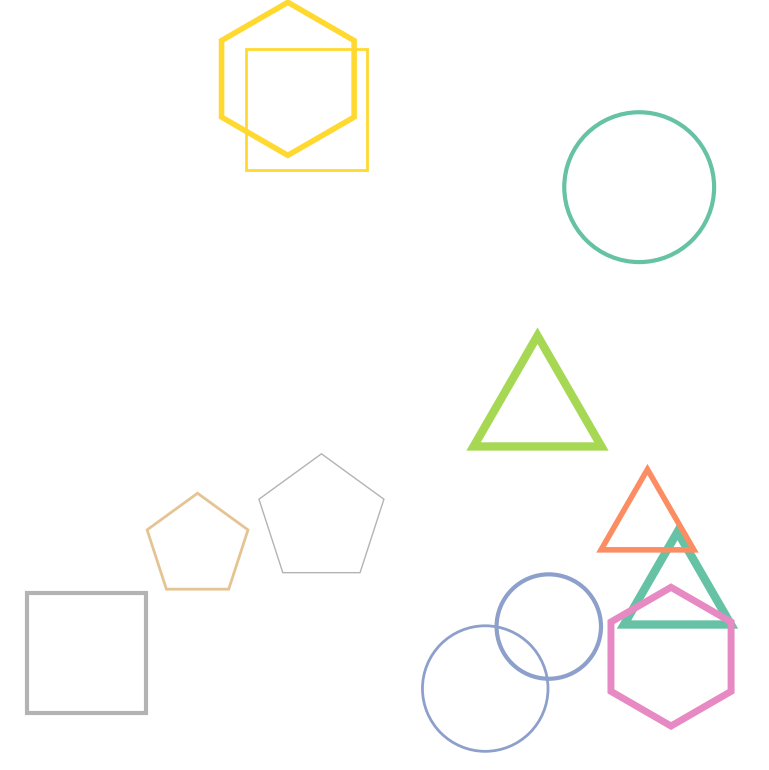[{"shape": "triangle", "thickness": 3, "radius": 0.4, "center": [0.88, 0.229]}, {"shape": "circle", "thickness": 1.5, "radius": 0.49, "center": [0.83, 0.757]}, {"shape": "triangle", "thickness": 2, "radius": 0.35, "center": [0.841, 0.321]}, {"shape": "circle", "thickness": 1, "radius": 0.41, "center": [0.63, 0.106]}, {"shape": "circle", "thickness": 1.5, "radius": 0.34, "center": [0.713, 0.186]}, {"shape": "hexagon", "thickness": 2.5, "radius": 0.45, "center": [0.871, 0.147]}, {"shape": "triangle", "thickness": 3, "radius": 0.48, "center": [0.698, 0.468]}, {"shape": "square", "thickness": 1, "radius": 0.39, "center": [0.398, 0.858]}, {"shape": "hexagon", "thickness": 2, "radius": 0.5, "center": [0.374, 0.898]}, {"shape": "pentagon", "thickness": 1, "radius": 0.34, "center": [0.257, 0.291]}, {"shape": "pentagon", "thickness": 0.5, "radius": 0.43, "center": [0.417, 0.325]}, {"shape": "square", "thickness": 1.5, "radius": 0.39, "center": [0.112, 0.152]}]